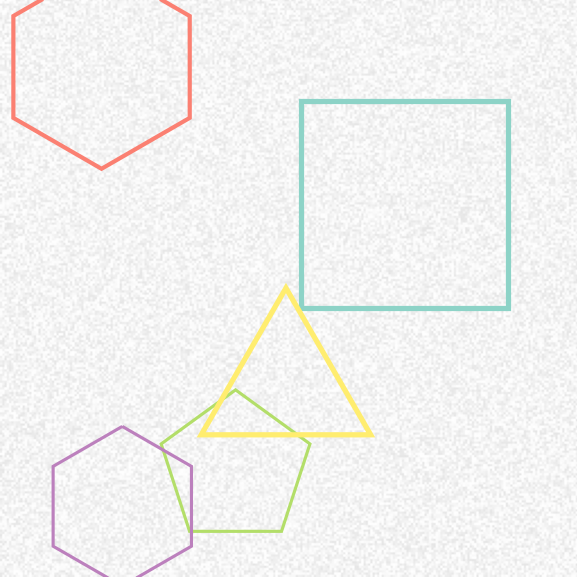[{"shape": "square", "thickness": 2.5, "radius": 0.9, "center": [0.701, 0.646]}, {"shape": "hexagon", "thickness": 2, "radius": 0.88, "center": [0.176, 0.883]}, {"shape": "pentagon", "thickness": 1.5, "radius": 0.68, "center": [0.408, 0.189]}, {"shape": "hexagon", "thickness": 1.5, "radius": 0.69, "center": [0.212, 0.122]}, {"shape": "triangle", "thickness": 2.5, "radius": 0.85, "center": [0.495, 0.331]}]